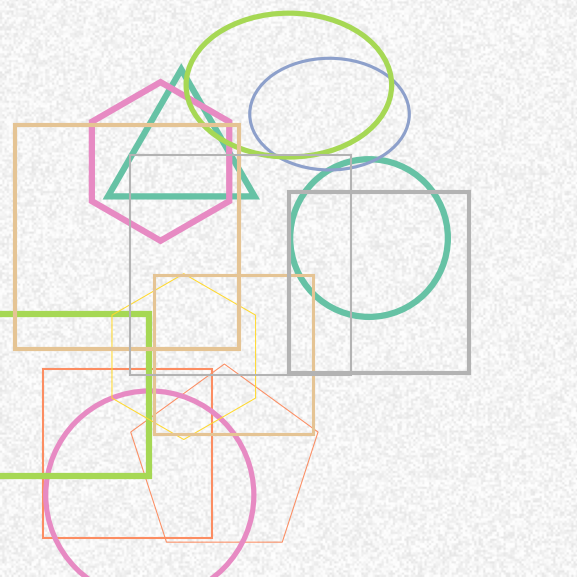[{"shape": "triangle", "thickness": 3, "radius": 0.73, "center": [0.314, 0.732]}, {"shape": "circle", "thickness": 3, "radius": 0.68, "center": [0.639, 0.587]}, {"shape": "pentagon", "thickness": 0.5, "radius": 0.85, "center": [0.389, 0.198]}, {"shape": "square", "thickness": 1, "radius": 0.73, "center": [0.221, 0.214]}, {"shape": "oval", "thickness": 1.5, "radius": 0.69, "center": [0.571, 0.802]}, {"shape": "hexagon", "thickness": 3, "radius": 0.69, "center": [0.278, 0.72]}, {"shape": "circle", "thickness": 2.5, "radius": 0.9, "center": [0.259, 0.142]}, {"shape": "square", "thickness": 3, "radius": 0.7, "center": [0.118, 0.316]}, {"shape": "oval", "thickness": 2.5, "radius": 0.89, "center": [0.5, 0.852]}, {"shape": "hexagon", "thickness": 0.5, "radius": 0.72, "center": [0.318, 0.382]}, {"shape": "square", "thickness": 2, "radius": 0.97, "center": [0.22, 0.589]}, {"shape": "square", "thickness": 1.5, "radius": 0.69, "center": [0.404, 0.385]}, {"shape": "square", "thickness": 2, "radius": 0.78, "center": [0.656, 0.51]}, {"shape": "square", "thickness": 1, "radius": 0.96, "center": [0.416, 0.54]}]